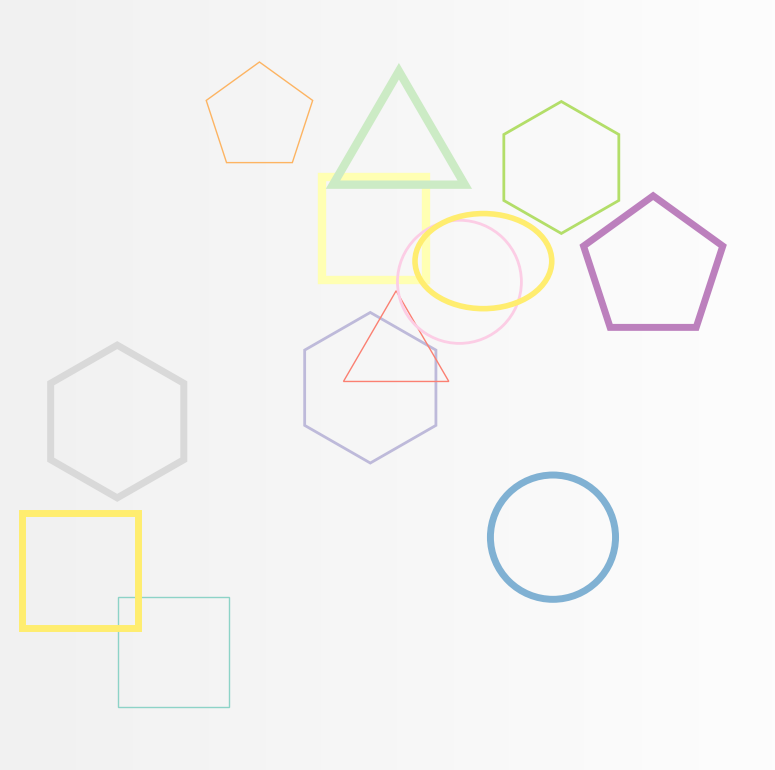[{"shape": "square", "thickness": 0.5, "radius": 0.36, "center": [0.224, 0.153]}, {"shape": "square", "thickness": 3, "radius": 0.34, "center": [0.482, 0.703]}, {"shape": "hexagon", "thickness": 1, "radius": 0.49, "center": [0.478, 0.496]}, {"shape": "triangle", "thickness": 0.5, "radius": 0.39, "center": [0.511, 0.544]}, {"shape": "circle", "thickness": 2.5, "radius": 0.4, "center": [0.714, 0.302]}, {"shape": "pentagon", "thickness": 0.5, "radius": 0.36, "center": [0.335, 0.847]}, {"shape": "hexagon", "thickness": 1, "radius": 0.43, "center": [0.724, 0.782]}, {"shape": "circle", "thickness": 1, "radius": 0.4, "center": [0.593, 0.634]}, {"shape": "hexagon", "thickness": 2.5, "radius": 0.5, "center": [0.151, 0.453]}, {"shape": "pentagon", "thickness": 2.5, "radius": 0.47, "center": [0.843, 0.651]}, {"shape": "triangle", "thickness": 3, "radius": 0.49, "center": [0.515, 0.809]}, {"shape": "oval", "thickness": 2, "radius": 0.44, "center": [0.624, 0.661]}, {"shape": "square", "thickness": 2.5, "radius": 0.37, "center": [0.103, 0.259]}]